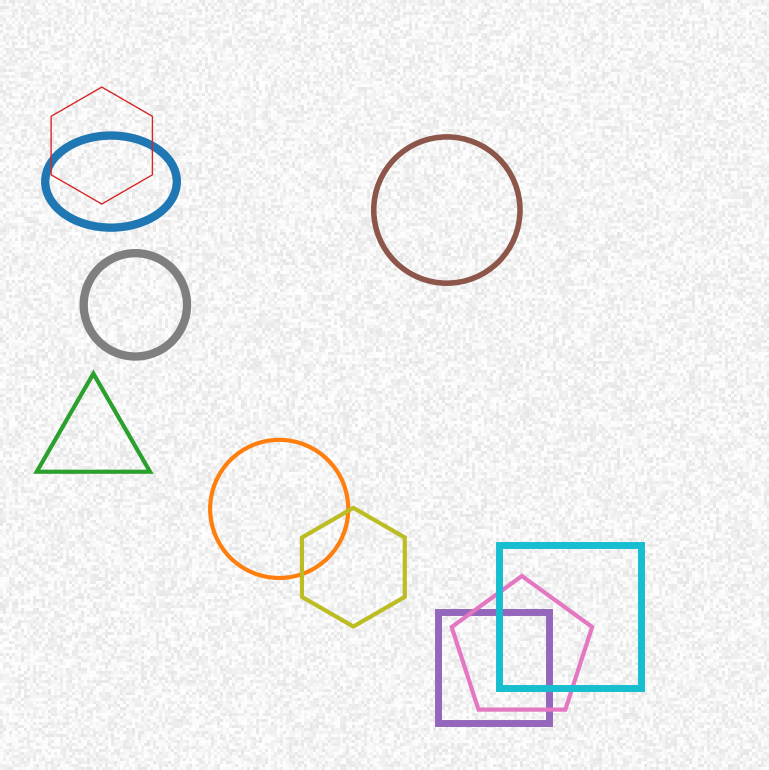[{"shape": "oval", "thickness": 3, "radius": 0.43, "center": [0.144, 0.764]}, {"shape": "circle", "thickness": 1.5, "radius": 0.45, "center": [0.363, 0.339]}, {"shape": "triangle", "thickness": 1.5, "radius": 0.42, "center": [0.121, 0.43]}, {"shape": "hexagon", "thickness": 0.5, "radius": 0.38, "center": [0.132, 0.811]}, {"shape": "square", "thickness": 2.5, "radius": 0.36, "center": [0.641, 0.133]}, {"shape": "circle", "thickness": 2, "radius": 0.47, "center": [0.58, 0.727]}, {"shape": "pentagon", "thickness": 1.5, "radius": 0.48, "center": [0.678, 0.156]}, {"shape": "circle", "thickness": 3, "radius": 0.34, "center": [0.176, 0.604]}, {"shape": "hexagon", "thickness": 1.5, "radius": 0.39, "center": [0.459, 0.263]}, {"shape": "square", "thickness": 2.5, "radius": 0.46, "center": [0.741, 0.199]}]